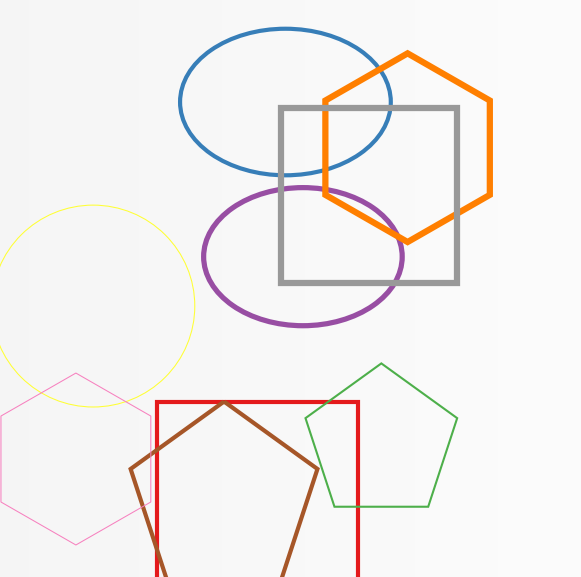[{"shape": "square", "thickness": 2, "radius": 0.86, "center": [0.442, 0.13]}, {"shape": "oval", "thickness": 2, "radius": 0.91, "center": [0.491, 0.822]}, {"shape": "pentagon", "thickness": 1, "radius": 0.69, "center": [0.656, 0.233]}, {"shape": "oval", "thickness": 2.5, "radius": 0.85, "center": [0.521, 0.555]}, {"shape": "hexagon", "thickness": 3, "radius": 0.82, "center": [0.701, 0.743]}, {"shape": "circle", "thickness": 0.5, "radius": 0.87, "center": [0.16, 0.469]}, {"shape": "pentagon", "thickness": 2, "radius": 0.84, "center": [0.385, 0.135]}, {"shape": "hexagon", "thickness": 0.5, "radius": 0.74, "center": [0.131, 0.204]}, {"shape": "square", "thickness": 3, "radius": 0.76, "center": [0.635, 0.66]}]